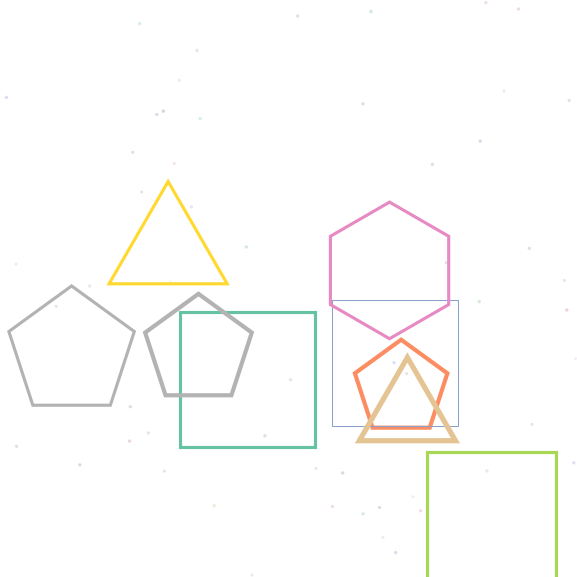[{"shape": "square", "thickness": 1.5, "radius": 0.58, "center": [0.429, 0.342]}, {"shape": "pentagon", "thickness": 2, "radius": 0.42, "center": [0.695, 0.327]}, {"shape": "square", "thickness": 0.5, "radius": 0.55, "center": [0.684, 0.371]}, {"shape": "hexagon", "thickness": 1.5, "radius": 0.59, "center": [0.675, 0.531]}, {"shape": "square", "thickness": 1.5, "radius": 0.56, "center": [0.851, 0.105]}, {"shape": "triangle", "thickness": 1.5, "radius": 0.59, "center": [0.291, 0.567]}, {"shape": "triangle", "thickness": 2.5, "radius": 0.48, "center": [0.705, 0.284]}, {"shape": "pentagon", "thickness": 1.5, "radius": 0.57, "center": [0.124, 0.39]}, {"shape": "pentagon", "thickness": 2, "radius": 0.49, "center": [0.344, 0.393]}]